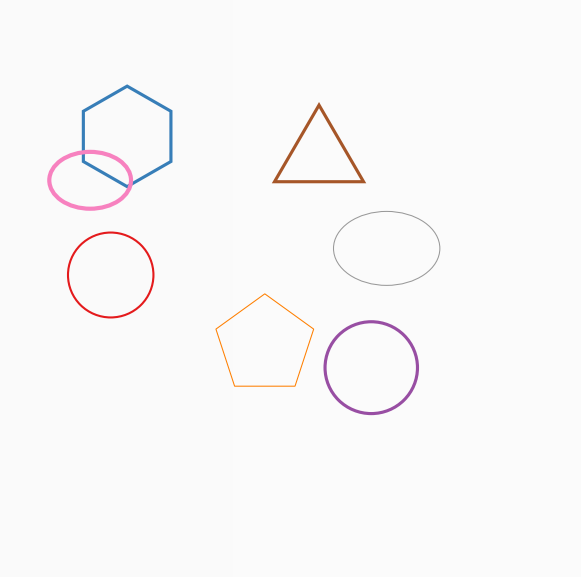[{"shape": "circle", "thickness": 1, "radius": 0.37, "center": [0.19, 0.523]}, {"shape": "hexagon", "thickness": 1.5, "radius": 0.43, "center": [0.219, 0.763]}, {"shape": "circle", "thickness": 1.5, "radius": 0.4, "center": [0.639, 0.362]}, {"shape": "pentagon", "thickness": 0.5, "radius": 0.44, "center": [0.456, 0.402]}, {"shape": "triangle", "thickness": 1.5, "radius": 0.44, "center": [0.549, 0.729]}, {"shape": "oval", "thickness": 2, "radius": 0.35, "center": [0.155, 0.687]}, {"shape": "oval", "thickness": 0.5, "radius": 0.46, "center": [0.665, 0.569]}]